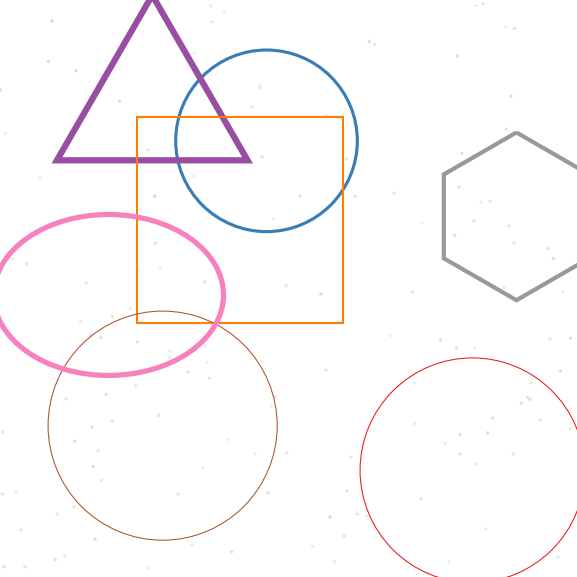[{"shape": "circle", "thickness": 0.5, "radius": 0.97, "center": [0.818, 0.185]}, {"shape": "circle", "thickness": 1.5, "radius": 0.79, "center": [0.461, 0.755]}, {"shape": "triangle", "thickness": 3, "radius": 0.95, "center": [0.264, 0.817]}, {"shape": "square", "thickness": 1, "radius": 0.89, "center": [0.415, 0.618]}, {"shape": "circle", "thickness": 0.5, "radius": 0.99, "center": [0.282, 0.262]}, {"shape": "oval", "thickness": 2.5, "radius": 1.0, "center": [0.188, 0.488]}, {"shape": "hexagon", "thickness": 2, "radius": 0.73, "center": [0.894, 0.625]}]